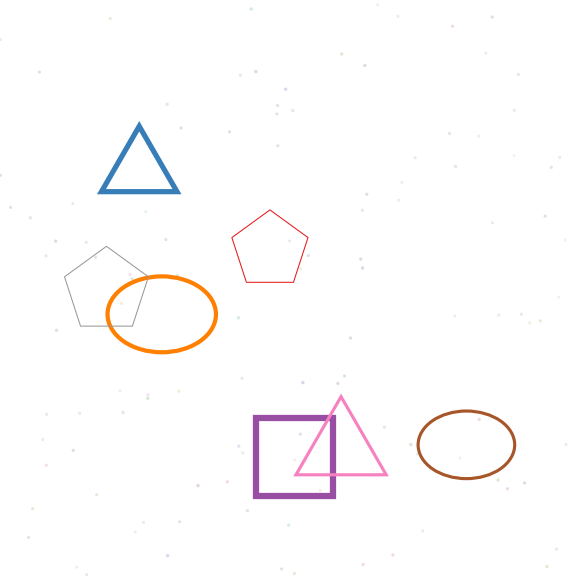[{"shape": "pentagon", "thickness": 0.5, "radius": 0.35, "center": [0.467, 0.566]}, {"shape": "triangle", "thickness": 2.5, "radius": 0.38, "center": [0.241, 0.705]}, {"shape": "square", "thickness": 3, "radius": 0.34, "center": [0.51, 0.208]}, {"shape": "oval", "thickness": 2, "radius": 0.47, "center": [0.28, 0.455]}, {"shape": "oval", "thickness": 1.5, "radius": 0.42, "center": [0.808, 0.229]}, {"shape": "triangle", "thickness": 1.5, "radius": 0.45, "center": [0.591, 0.222]}, {"shape": "pentagon", "thickness": 0.5, "radius": 0.38, "center": [0.184, 0.496]}]